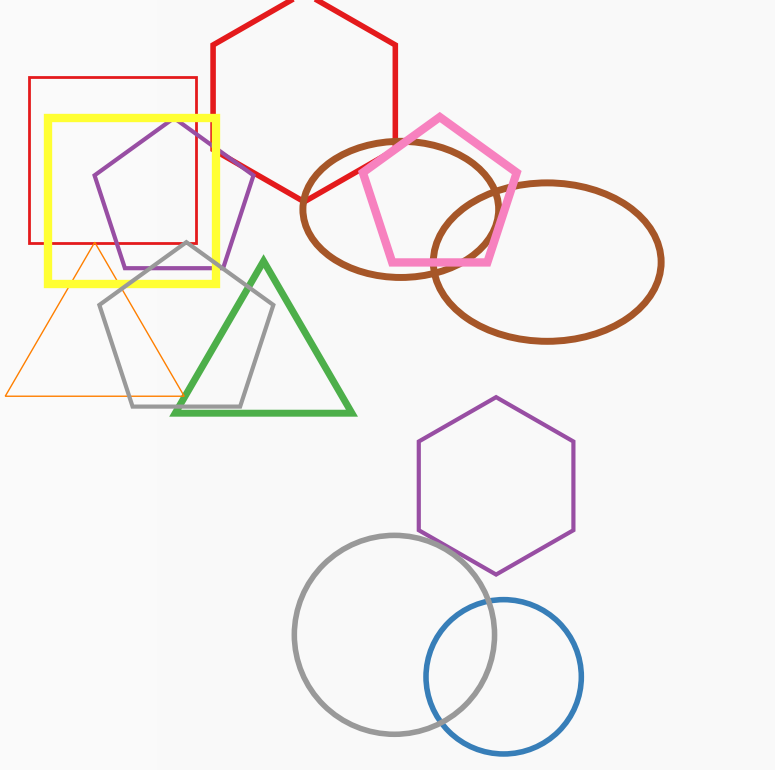[{"shape": "hexagon", "thickness": 2, "radius": 0.68, "center": [0.393, 0.874]}, {"shape": "square", "thickness": 1, "radius": 0.54, "center": [0.145, 0.792]}, {"shape": "circle", "thickness": 2, "radius": 0.5, "center": [0.65, 0.121]}, {"shape": "triangle", "thickness": 2.5, "radius": 0.66, "center": [0.34, 0.529]}, {"shape": "hexagon", "thickness": 1.5, "radius": 0.58, "center": [0.64, 0.369]}, {"shape": "pentagon", "thickness": 1.5, "radius": 0.54, "center": [0.225, 0.739]}, {"shape": "triangle", "thickness": 0.5, "radius": 0.67, "center": [0.122, 0.552]}, {"shape": "square", "thickness": 3, "radius": 0.54, "center": [0.17, 0.739]}, {"shape": "oval", "thickness": 2.5, "radius": 0.63, "center": [0.517, 0.728]}, {"shape": "oval", "thickness": 2.5, "radius": 0.73, "center": [0.706, 0.66]}, {"shape": "pentagon", "thickness": 3, "radius": 0.52, "center": [0.567, 0.744]}, {"shape": "pentagon", "thickness": 1.5, "radius": 0.59, "center": [0.24, 0.567]}, {"shape": "circle", "thickness": 2, "radius": 0.65, "center": [0.509, 0.176]}]